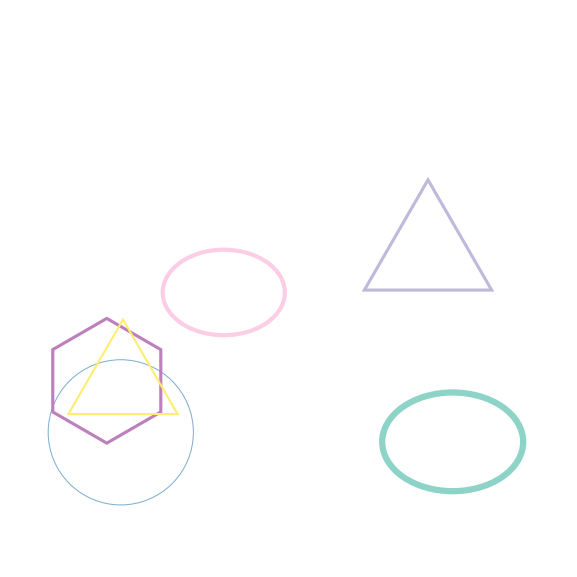[{"shape": "oval", "thickness": 3, "radius": 0.61, "center": [0.784, 0.234]}, {"shape": "triangle", "thickness": 1.5, "radius": 0.64, "center": [0.741, 0.56]}, {"shape": "circle", "thickness": 0.5, "radius": 0.63, "center": [0.209, 0.251]}, {"shape": "oval", "thickness": 2, "radius": 0.53, "center": [0.387, 0.493]}, {"shape": "hexagon", "thickness": 1.5, "radius": 0.54, "center": [0.185, 0.34]}, {"shape": "triangle", "thickness": 1, "radius": 0.55, "center": [0.213, 0.337]}]